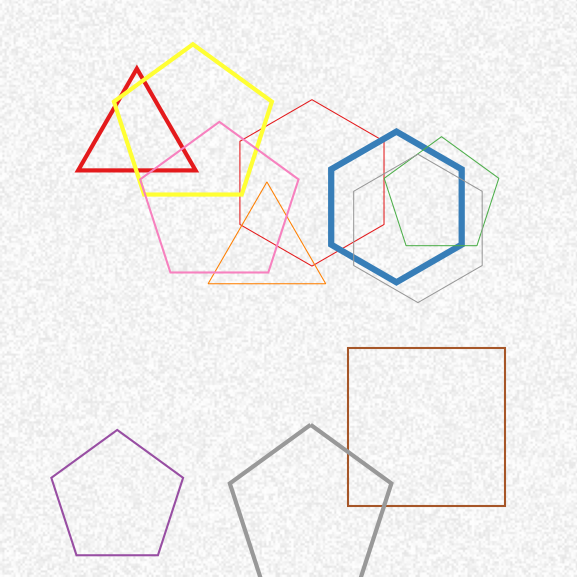[{"shape": "hexagon", "thickness": 0.5, "radius": 0.72, "center": [0.54, 0.682]}, {"shape": "triangle", "thickness": 2, "radius": 0.59, "center": [0.237, 0.763]}, {"shape": "hexagon", "thickness": 3, "radius": 0.65, "center": [0.686, 0.641]}, {"shape": "pentagon", "thickness": 0.5, "radius": 0.52, "center": [0.765, 0.658]}, {"shape": "pentagon", "thickness": 1, "radius": 0.6, "center": [0.203, 0.135]}, {"shape": "triangle", "thickness": 0.5, "radius": 0.59, "center": [0.462, 0.567]}, {"shape": "pentagon", "thickness": 2, "radius": 0.72, "center": [0.334, 0.779]}, {"shape": "square", "thickness": 1, "radius": 0.68, "center": [0.738, 0.259]}, {"shape": "pentagon", "thickness": 1, "radius": 0.72, "center": [0.38, 0.644]}, {"shape": "pentagon", "thickness": 2, "radius": 0.74, "center": [0.538, 0.117]}, {"shape": "hexagon", "thickness": 0.5, "radius": 0.64, "center": [0.724, 0.604]}]